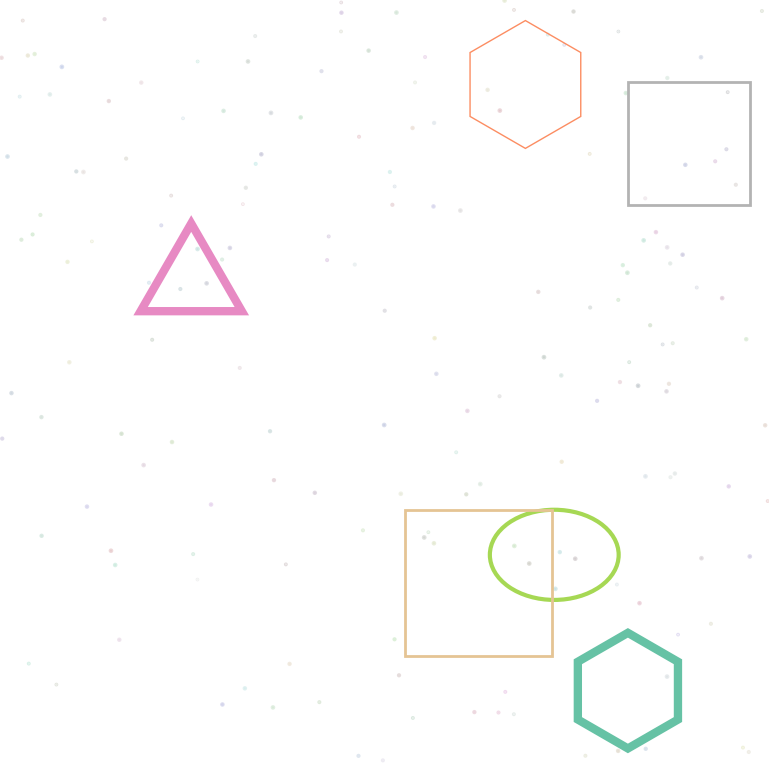[{"shape": "hexagon", "thickness": 3, "radius": 0.38, "center": [0.815, 0.103]}, {"shape": "hexagon", "thickness": 0.5, "radius": 0.42, "center": [0.682, 0.89]}, {"shape": "triangle", "thickness": 3, "radius": 0.38, "center": [0.248, 0.634]}, {"shape": "oval", "thickness": 1.5, "radius": 0.42, "center": [0.72, 0.279]}, {"shape": "square", "thickness": 1, "radius": 0.48, "center": [0.621, 0.243]}, {"shape": "square", "thickness": 1, "radius": 0.4, "center": [0.895, 0.814]}]